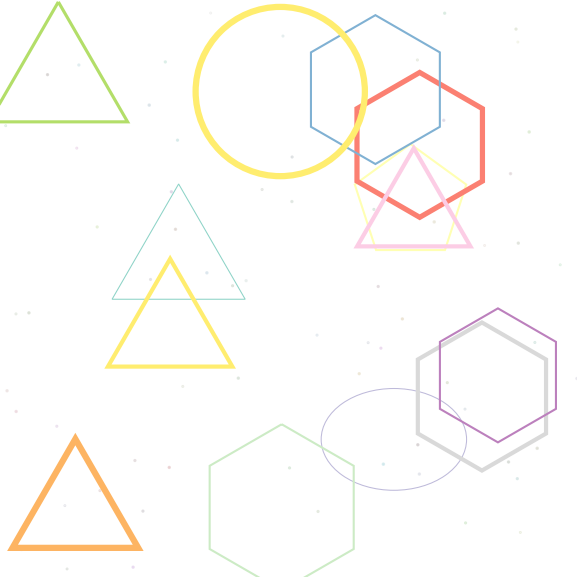[{"shape": "triangle", "thickness": 0.5, "radius": 0.67, "center": [0.309, 0.547]}, {"shape": "pentagon", "thickness": 1, "radius": 0.51, "center": [0.711, 0.648]}, {"shape": "oval", "thickness": 0.5, "radius": 0.63, "center": [0.682, 0.238]}, {"shape": "hexagon", "thickness": 2.5, "radius": 0.63, "center": [0.727, 0.748]}, {"shape": "hexagon", "thickness": 1, "radius": 0.64, "center": [0.65, 0.844]}, {"shape": "triangle", "thickness": 3, "radius": 0.63, "center": [0.13, 0.113]}, {"shape": "triangle", "thickness": 1.5, "radius": 0.69, "center": [0.101, 0.857]}, {"shape": "triangle", "thickness": 2, "radius": 0.57, "center": [0.716, 0.629]}, {"shape": "hexagon", "thickness": 2, "radius": 0.64, "center": [0.835, 0.313]}, {"shape": "hexagon", "thickness": 1, "radius": 0.58, "center": [0.862, 0.349]}, {"shape": "hexagon", "thickness": 1, "radius": 0.72, "center": [0.488, 0.12]}, {"shape": "circle", "thickness": 3, "radius": 0.73, "center": [0.485, 0.841]}, {"shape": "triangle", "thickness": 2, "radius": 0.62, "center": [0.295, 0.427]}]